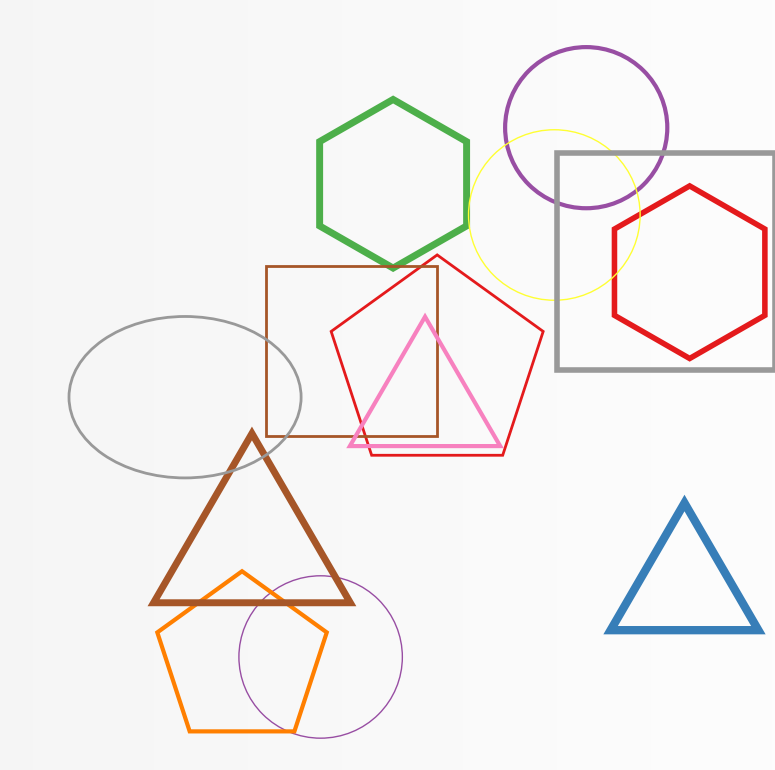[{"shape": "hexagon", "thickness": 2, "radius": 0.56, "center": [0.89, 0.646]}, {"shape": "pentagon", "thickness": 1, "radius": 0.72, "center": [0.564, 0.525]}, {"shape": "triangle", "thickness": 3, "radius": 0.55, "center": [0.883, 0.237]}, {"shape": "hexagon", "thickness": 2.5, "radius": 0.55, "center": [0.507, 0.761]}, {"shape": "circle", "thickness": 1.5, "radius": 0.52, "center": [0.756, 0.834]}, {"shape": "circle", "thickness": 0.5, "radius": 0.53, "center": [0.414, 0.147]}, {"shape": "pentagon", "thickness": 1.5, "radius": 0.57, "center": [0.312, 0.143]}, {"shape": "circle", "thickness": 0.5, "radius": 0.55, "center": [0.715, 0.721]}, {"shape": "triangle", "thickness": 2.5, "radius": 0.73, "center": [0.325, 0.29]}, {"shape": "square", "thickness": 1, "radius": 0.55, "center": [0.453, 0.544]}, {"shape": "triangle", "thickness": 1.5, "radius": 0.56, "center": [0.548, 0.477]}, {"shape": "oval", "thickness": 1, "radius": 0.75, "center": [0.239, 0.484]}, {"shape": "square", "thickness": 2, "radius": 0.7, "center": [0.859, 0.66]}]